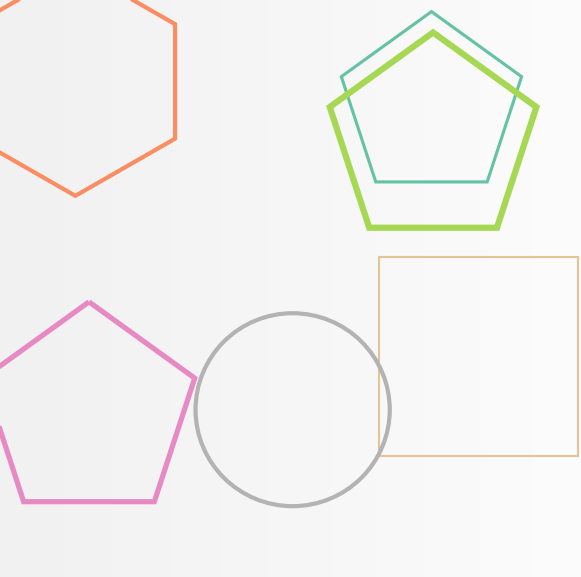[{"shape": "pentagon", "thickness": 1.5, "radius": 0.82, "center": [0.742, 0.816]}, {"shape": "hexagon", "thickness": 2, "radius": 0.99, "center": [0.13, 0.858]}, {"shape": "pentagon", "thickness": 2.5, "radius": 0.96, "center": [0.153, 0.285]}, {"shape": "pentagon", "thickness": 3, "radius": 0.93, "center": [0.745, 0.756]}, {"shape": "square", "thickness": 1, "radius": 0.86, "center": [0.823, 0.382]}, {"shape": "circle", "thickness": 2, "radius": 0.84, "center": [0.503, 0.29]}]